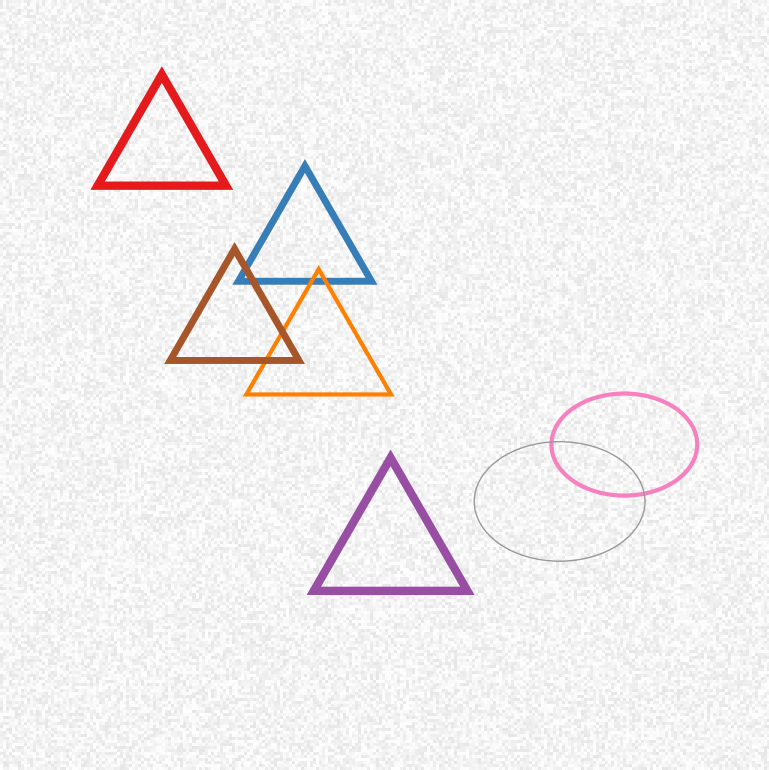[{"shape": "triangle", "thickness": 3, "radius": 0.48, "center": [0.21, 0.807]}, {"shape": "triangle", "thickness": 2.5, "radius": 0.5, "center": [0.396, 0.685]}, {"shape": "triangle", "thickness": 3, "radius": 0.58, "center": [0.507, 0.29]}, {"shape": "triangle", "thickness": 1.5, "radius": 0.54, "center": [0.414, 0.542]}, {"shape": "triangle", "thickness": 2.5, "radius": 0.48, "center": [0.305, 0.58]}, {"shape": "oval", "thickness": 1.5, "radius": 0.47, "center": [0.811, 0.423]}, {"shape": "oval", "thickness": 0.5, "radius": 0.55, "center": [0.727, 0.349]}]